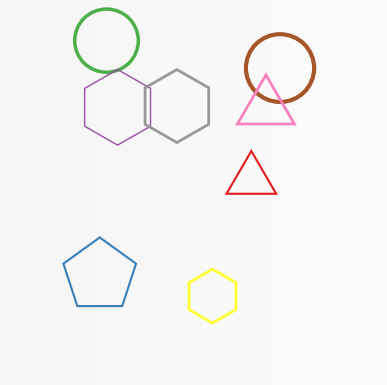[{"shape": "triangle", "thickness": 1.5, "radius": 0.37, "center": [0.649, 0.534]}, {"shape": "pentagon", "thickness": 1.5, "radius": 0.49, "center": [0.257, 0.285]}, {"shape": "circle", "thickness": 2.5, "radius": 0.41, "center": [0.275, 0.894]}, {"shape": "hexagon", "thickness": 1, "radius": 0.49, "center": [0.303, 0.721]}, {"shape": "hexagon", "thickness": 2, "radius": 0.35, "center": [0.548, 0.231]}, {"shape": "circle", "thickness": 3, "radius": 0.44, "center": [0.723, 0.823]}, {"shape": "triangle", "thickness": 2, "radius": 0.42, "center": [0.686, 0.72]}, {"shape": "hexagon", "thickness": 2, "radius": 0.47, "center": [0.457, 0.725]}]